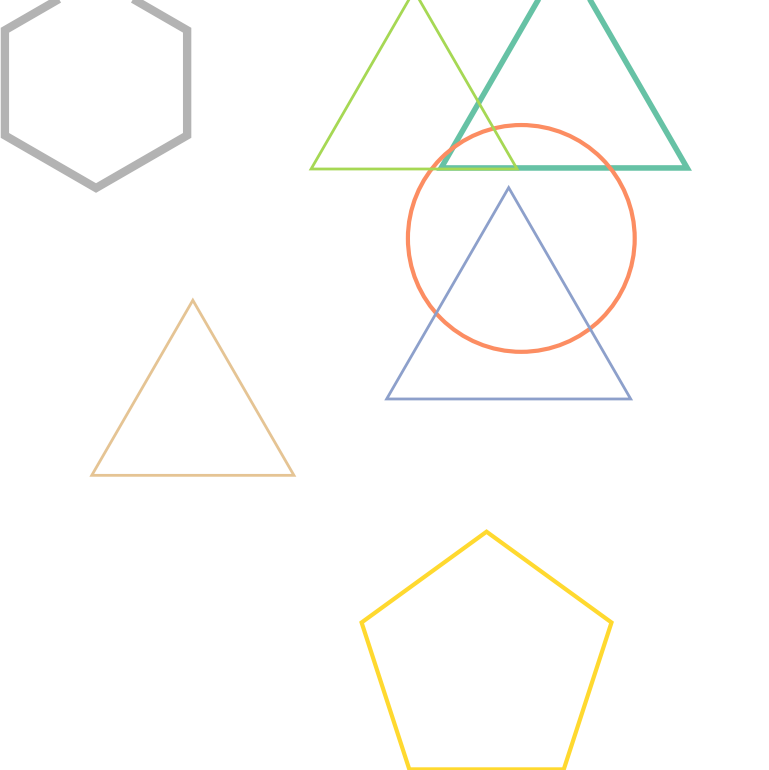[{"shape": "triangle", "thickness": 2, "radius": 0.92, "center": [0.733, 0.874]}, {"shape": "circle", "thickness": 1.5, "radius": 0.74, "center": [0.677, 0.69]}, {"shape": "triangle", "thickness": 1, "radius": 0.91, "center": [0.661, 0.573]}, {"shape": "triangle", "thickness": 1, "radius": 0.77, "center": [0.538, 0.858]}, {"shape": "pentagon", "thickness": 1.5, "radius": 0.85, "center": [0.632, 0.139]}, {"shape": "triangle", "thickness": 1, "radius": 0.76, "center": [0.25, 0.458]}, {"shape": "hexagon", "thickness": 3, "radius": 0.68, "center": [0.125, 0.892]}]